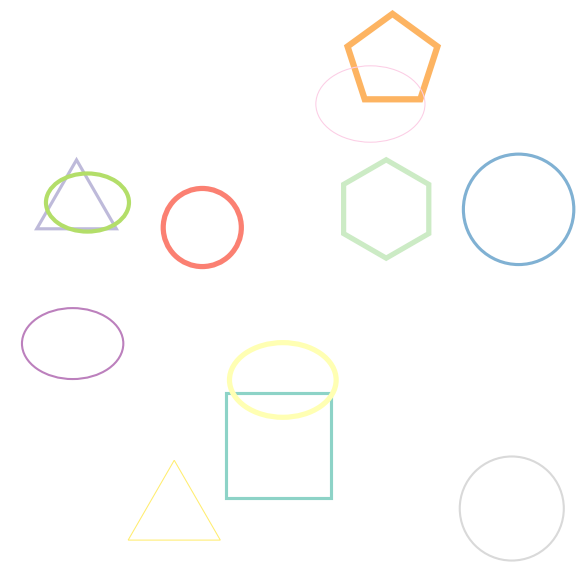[{"shape": "square", "thickness": 1.5, "radius": 0.45, "center": [0.481, 0.228]}, {"shape": "oval", "thickness": 2.5, "radius": 0.46, "center": [0.49, 0.341]}, {"shape": "triangle", "thickness": 1.5, "radius": 0.4, "center": [0.133, 0.643]}, {"shape": "circle", "thickness": 2.5, "radius": 0.34, "center": [0.35, 0.605]}, {"shape": "circle", "thickness": 1.5, "radius": 0.48, "center": [0.898, 0.637]}, {"shape": "pentagon", "thickness": 3, "radius": 0.41, "center": [0.68, 0.893]}, {"shape": "oval", "thickness": 2, "radius": 0.36, "center": [0.151, 0.648]}, {"shape": "oval", "thickness": 0.5, "radius": 0.47, "center": [0.641, 0.819]}, {"shape": "circle", "thickness": 1, "radius": 0.45, "center": [0.886, 0.119]}, {"shape": "oval", "thickness": 1, "radius": 0.44, "center": [0.126, 0.404]}, {"shape": "hexagon", "thickness": 2.5, "radius": 0.43, "center": [0.669, 0.637]}, {"shape": "triangle", "thickness": 0.5, "radius": 0.46, "center": [0.302, 0.11]}]